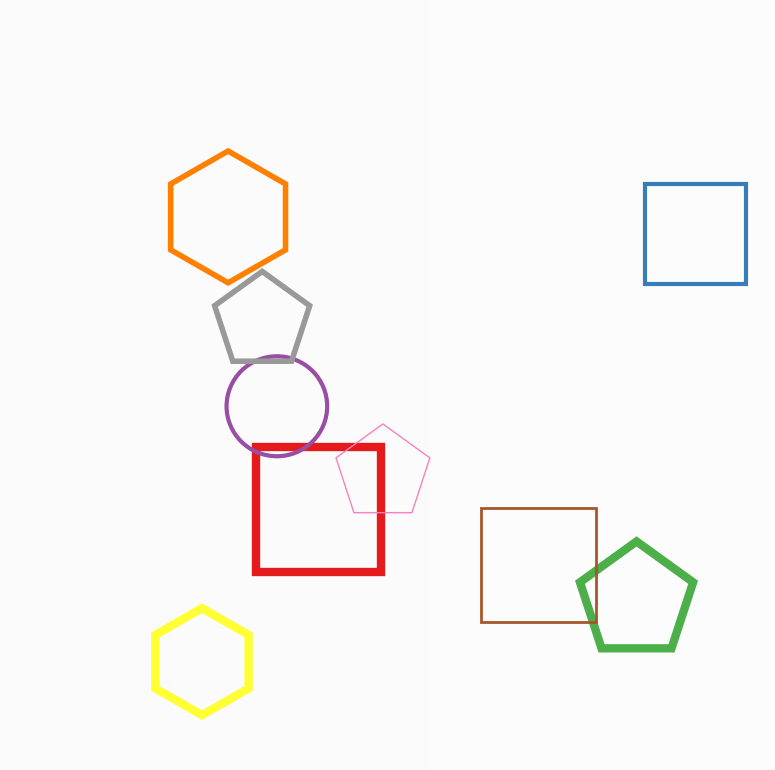[{"shape": "square", "thickness": 3, "radius": 0.4, "center": [0.411, 0.338]}, {"shape": "square", "thickness": 1.5, "radius": 0.32, "center": [0.897, 0.696]}, {"shape": "pentagon", "thickness": 3, "radius": 0.38, "center": [0.821, 0.22]}, {"shape": "circle", "thickness": 1.5, "radius": 0.32, "center": [0.357, 0.472]}, {"shape": "hexagon", "thickness": 2, "radius": 0.43, "center": [0.294, 0.718]}, {"shape": "hexagon", "thickness": 3, "radius": 0.35, "center": [0.261, 0.141]}, {"shape": "square", "thickness": 1, "radius": 0.37, "center": [0.695, 0.266]}, {"shape": "pentagon", "thickness": 0.5, "radius": 0.32, "center": [0.494, 0.386]}, {"shape": "pentagon", "thickness": 2, "radius": 0.32, "center": [0.338, 0.583]}]